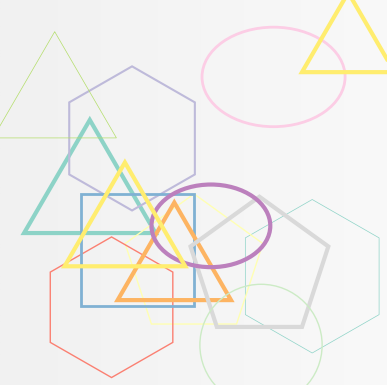[{"shape": "hexagon", "thickness": 0.5, "radius": 1.0, "center": [0.806, 0.282]}, {"shape": "triangle", "thickness": 3, "radius": 0.98, "center": [0.232, 0.493]}, {"shape": "pentagon", "thickness": 1, "radius": 0.93, "center": [0.501, 0.31]}, {"shape": "hexagon", "thickness": 1.5, "radius": 0.94, "center": [0.341, 0.64]}, {"shape": "hexagon", "thickness": 1, "radius": 0.91, "center": [0.288, 0.202]}, {"shape": "square", "thickness": 2, "radius": 0.73, "center": [0.354, 0.35]}, {"shape": "triangle", "thickness": 3, "radius": 0.84, "center": [0.45, 0.305]}, {"shape": "triangle", "thickness": 0.5, "radius": 0.92, "center": [0.141, 0.734]}, {"shape": "oval", "thickness": 2, "radius": 0.92, "center": [0.706, 0.8]}, {"shape": "pentagon", "thickness": 3, "radius": 0.93, "center": [0.669, 0.302]}, {"shape": "oval", "thickness": 3, "radius": 0.77, "center": [0.544, 0.413]}, {"shape": "circle", "thickness": 1, "radius": 0.79, "center": [0.674, 0.104]}, {"shape": "triangle", "thickness": 3, "radius": 0.9, "center": [0.322, 0.398]}, {"shape": "triangle", "thickness": 3, "radius": 0.69, "center": [0.899, 0.882]}]